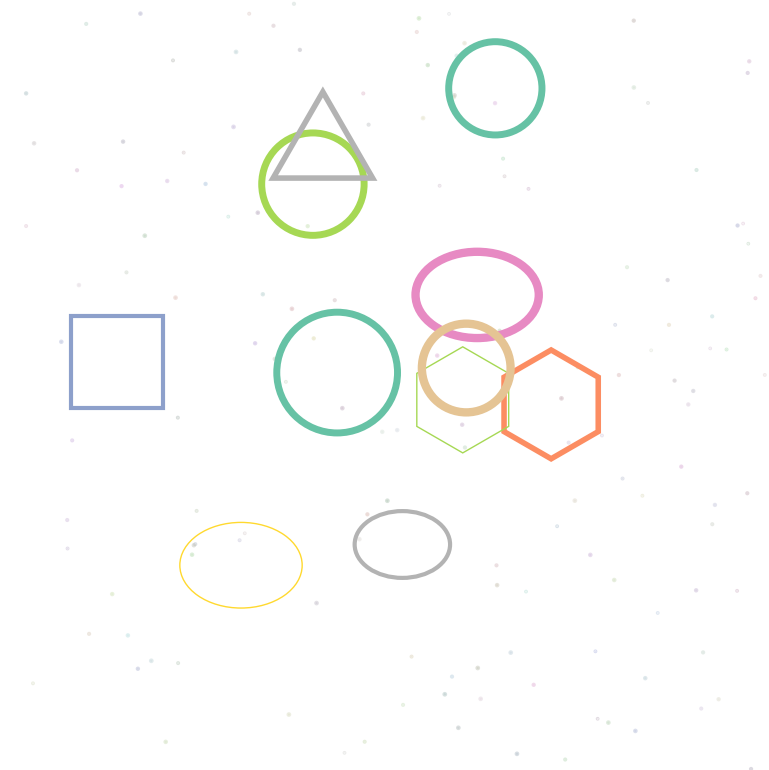[{"shape": "circle", "thickness": 2.5, "radius": 0.39, "center": [0.438, 0.516]}, {"shape": "circle", "thickness": 2.5, "radius": 0.3, "center": [0.643, 0.885]}, {"shape": "hexagon", "thickness": 2, "radius": 0.35, "center": [0.716, 0.475]}, {"shape": "square", "thickness": 1.5, "radius": 0.3, "center": [0.153, 0.53]}, {"shape": "oval", "thickness": 3, "radius": 0.4, "center": [0.62, 0.617]}, {"shape": "hexagon", "thickness": 0.5, "radius": 0.34, "center": [0.601, 0.481]}, {"shape": "circle", "thickness": 2.5, "radius": 0.33, "center": [0.406, 0.761]}, {"shape": "oval", "thickness": 0.5, "radius": 0.4, "center": [0.313, 0.266]}, {"shape": "circle", "thickness": 3, "radius": 0.29, "center": [0.605, 0.522]}, {"shape": "triangle", "thickness": 2, "radius": 0.37, "center": [0.419, 0.806]}, {"shape": "oval", "thickness": 1.5, "radius": 0.31, "center": [0.523, 0.293]}]